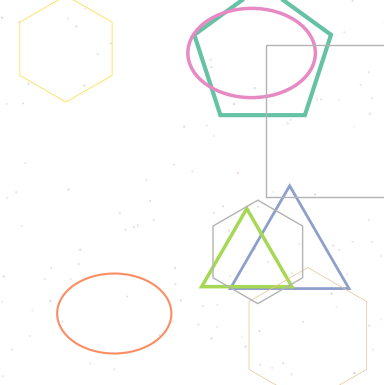[{"shape": "pentagon", "thickness": 3, "radius": 0.93, "center": [0.682, 0.852]}, {"shape": "oval", "thickness": 1.5, "radius": 0.74, "center": [0.297, 0.186]}, {"shape": "triangle", "thickness": 2, "radius": 0.89, "center": [0.752, 0.339]}, {"shape": "oval", "thickness": 2.5, "radius": 0.83, "center": [0.654, 0.862]}, {"shape": "triangle", "thickness": 2.5, "radius": 0.68, "center": [0.641, 0.323]}, {"shape": "hexagon", "thickness": 0.5, "radius": 0.69, "center": [0.171, 0.873]}, {"shape": "hexagon", "thickness": 0.5, "radius": 0.88, "center": [0.8, 0.129]}, {"shape": "hexagon", "thickness": 1, "radius": 0.67, "center": [0.67, 0.346]}, {"shape": "square", "thickness": 1, "radius": 0.99, "center": [0.888, 0.686]}]